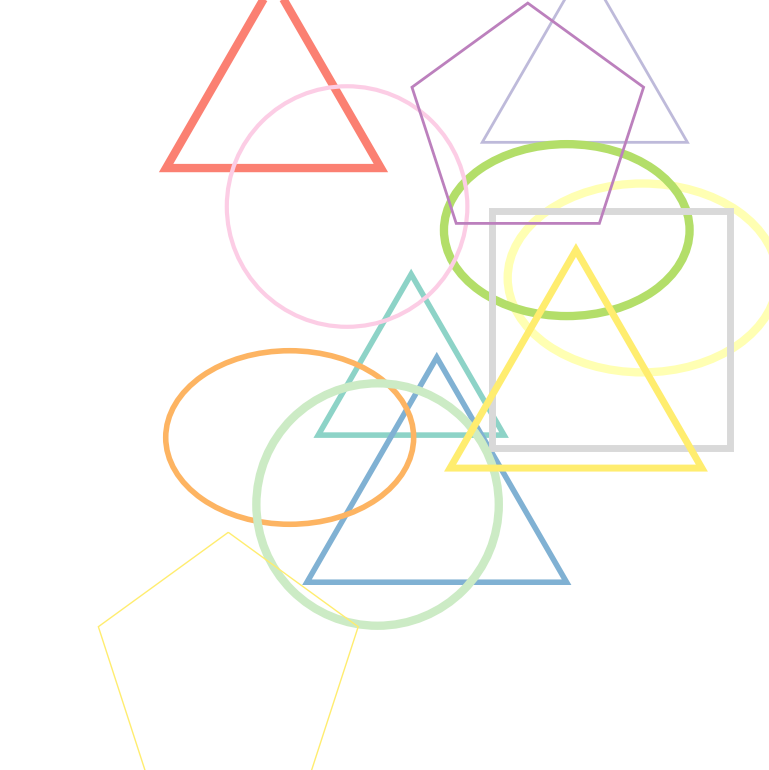[{"shape": "triangle", "thickness": 2, "radius": 0.7, "center": [0.534, 0.505]}, {"shape": "oval", "thickness": 3, "radius": 0.88, "center": [0.835, 0.639]}, {"shape": "triangle", "thickness": 1, "radius": 0.77, "center": [0.76, 0.892]}, {"shape": "triangle", "thickness": 3, "radius": 0.81, "center": [0.355, 0.862]}, {"shape": "triangle", "thickness": 2, "radius": 0.97, "center": [0.567, 0.341]}, {"shape": "oval", "thickness": 2, "radius": 0.8, "center": [0.376, 0.432]}, {"shape": "oval", "thickness": 3, "radius": 0.8, "center": [0.736, 0.701]}, {"shape": "circle", "thickness": 1.5, "radius": 0.78, "center": [0.451, 0.732]}, {"shape": "square", "thickness": 2.5, "radius": 0.77, "center": [0.794, 0.572]}, {"shape": "pentagon", "thickness": 1, "radius": 0.79, "center": [0.685, 0.838]}, {"shape": "circle", "thickness": 3, "radius": 0.79, "center": [0.49, 0.345]}, {"shape": "triangle", "thickness": 2.5, "radius": 0.94, "center": [0.748, 0.486]}, {"shape": "pentagon", "thickness": 0.5, "radius": 0.89, "center": [0.296, 0.131]}]